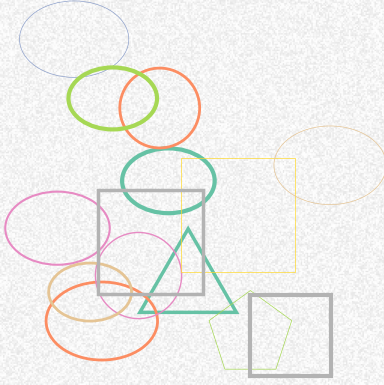[{"shape": "triangle", "thickness": 2.5, "radius": 0.72, "center": [0.489, 0.261]}, {"shape": "oval", "thickness": 3, "radius": 0.6, "center": [0.437, 0.53]}, {"shape": "oval", "thickness": 2, "radius": 0.72, "center": [0.264, 0.166]}, {"shape": "circle", "thickness": 2, "radius": 0.52, "center": [0.415, 0.719]}, {"shape": "oval", "thickness": 0.5, "radius": 0.71, "center": [0.193, 0.898]}, {"shape": "oval", "thickness": 1.5, "radius": 0.68, "center": [0.149, 0.407]}, {"shape": "circle", "thickness": 1, "radius": 0.56, "center": [0.36, 0.284]}, {"shape": "oval", "thickness": 3, "radius": 0.58, "center": [0.293, 0.744]}, {"shape": "pentagon", "thickness": 0.5, "radius": 0.56, "center": [0.65, 0.132]}, {"shape": "square", "thickness": 0.5, "radius": 0.74, "center": [0.618, 0.441]}, {"shape": "oval", "thickness": 2, "radius": 0.54, "center": [0.234, 0.241]}, {"shape": "oval", "thickness": 0.5, "radius": 0.73, "center": [0.857, 0.571]}, {"shape": "square", "thickness": 2.5, "radius": 0.68, "center": [0.391, 0.372]}, {"shape": "square", "thickness": 3, "radius": 0.52, "center": [0.755, 0.128]}]